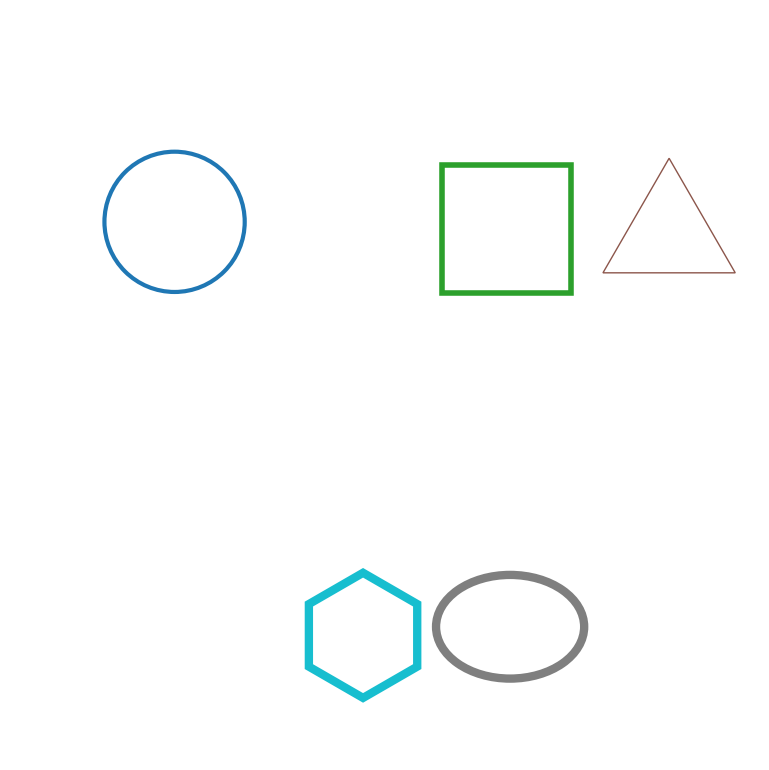[{"shape": "circle", "thickness": 1.5, "radius": 0.46, "center": [0.227, 0.712]}, {"shape": "square", "thickness": 2, "radius": 0.42, "center": [0.658, 0.703]}, {"shape": "triangle", "thickness": 0.5, "radius": 0.5, "center": [0.869, 0.695]}, {"shape": "oval", "thickness": 3, "radius": 0.48, "center": [0.662, 0.186]}, {"shape": "hexagon", "thickness": 3, "radius": 0.41, "center": [0.471, 0.175]}]